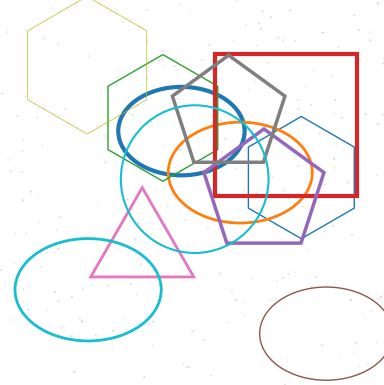[{"shape": "hexagon", "thickness": 1, "radius": 0.79, "center": [0.783, 0.539]}, {"shape": "oval", "thickness": 3, "radius": 0.82, "center": [0.471, 0.659]}, {"shape": "oval", "thickness": 2, "radius": 0.94, "center": [0.624, 0.552]}, {"shape": "hexagon", "thickness": 1, "radius": 0.82, "center": [0.423, 0.694]}, {"shape": "square", "thickness": 3, "radius": 0.92, "center": [0.743, 0.675]}, {"shape": "pentagon", "thickness": 2.5, "radius": 0.82, "center": [0.686, 0.501]}, {"shape": "oval", "thickness": 1, "radius": 0.86, "center": [0.847, 0.133]}, {"shape": "triangle", "thickness": 2, "radius": 0.77, "center": [0.369, 0.358]}, {"shape": "pentagon", "thickness": 2.5, "radius": 0.77, "center": [0.594, 0.703]}, {"shape": "hexagon", "thickness": 0.5, "radius": 0.89, "center": [0.226, 0.831]}, {"shape": "circle", "thickness": 1.5, "radius": 0.96, "center": [0.506, 0.535]}, {"shape": "oval", "thickness": 2, "radius": 0.95, "center": [0.229, 0.247]}]